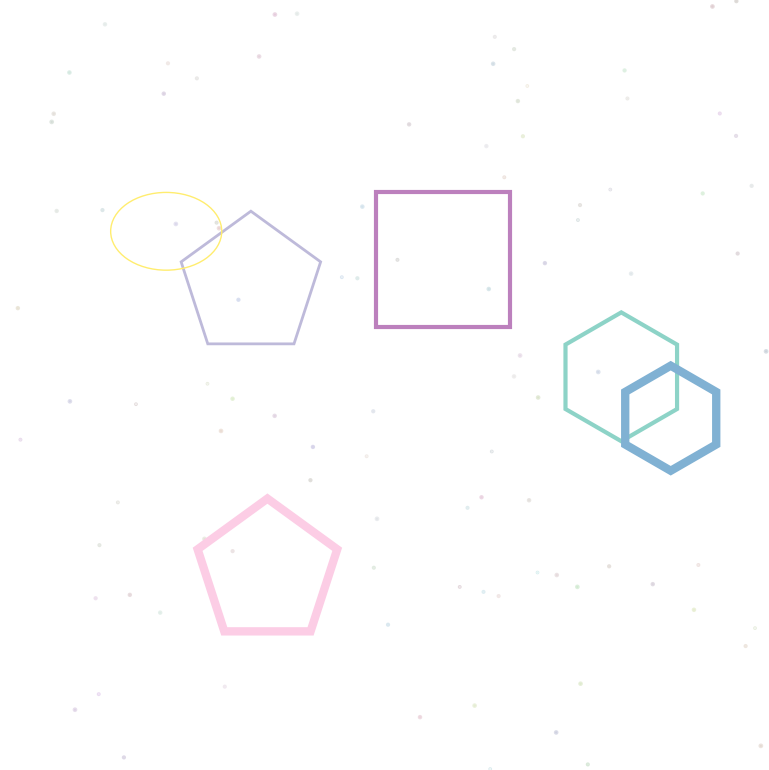[{"shape": "hexagon", "thickness": 1.5, "radius": 0.42, "center": [0.807, 0.511]}, {"shape": "pentagon", "thickness": 1, "radius": 0.48, "center": [0.326, 0.63]}, {"shape": "hexagon", "thickness": 3, "radius": 0.34, "center": [0.871, 0.457]}, {"shape": "pentagon", "thickness": 3, "radius": 0.48, "center": [0.347, 0.257]}, {"shape": "square", "thickness": 1.5, "radius": 0.44, "center": [0.575, 0.663]}, {"shape": "oval", "thickness": 0.5, "radius": 0.36, "center": [0.216, 0.7]}]